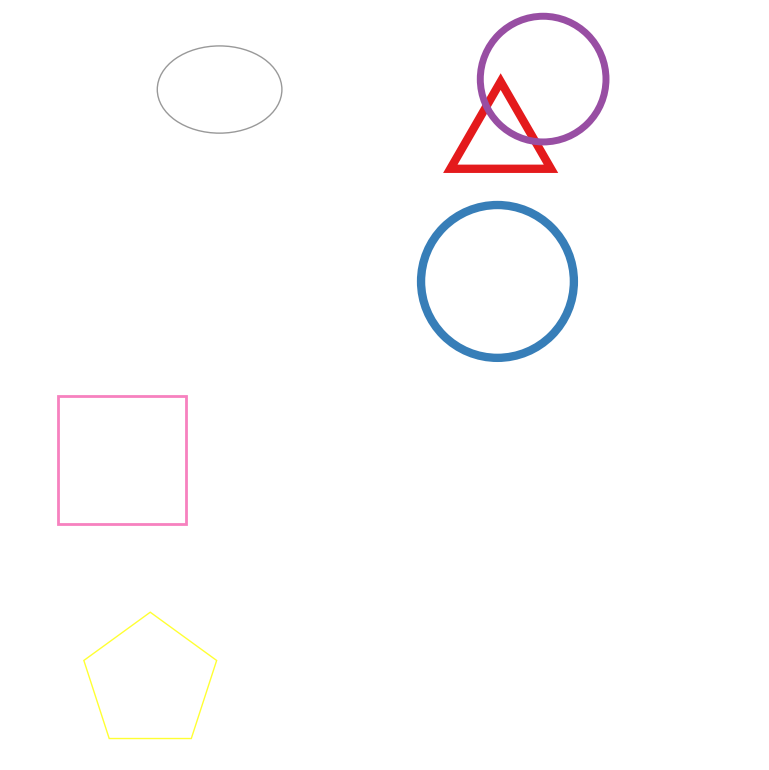[{"shape": "triangle", "thickness": 3, "radius": 0.38, "center": [0.65, 0.819]}, {"shape": "circle", "thickness": 3, "radius": 0.5, "center": [0.646, 0.634]}, {"shape": "circle", "thickness": 2.5, "radius": 0.41, "center": [0.705, 0.897]}, {"shape": "pentagon", "thickness": 0.5, "radius": 0.45, "center": [0.195, 0.114]}, {"shape": "square", "thickness": 1, "radius": 0.42, "center": [0.159, 0.403]}, {"shape": "oval", "thickness": 0.5, "radius": 0.4, "center": [0.285, 0.884]}]